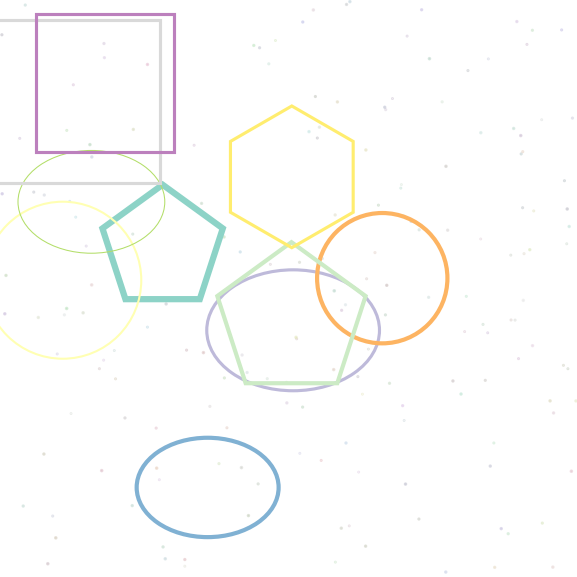[{"shape": "pentagon", "thickness": 3, "radius": 0.55, "center": [0.282, 0.57]}, {"shape": "circle", "thickness": 1, "radius": 0.68, "center": [0.109, 0.514]}, {"shape": "oval", "thickness": 1.5, "radius": 0.75, "center": [0.508, 0.427]}, {"shape": "oval", "thickness": 2, "radius": 0.61, "center": [0.36, 0.155]}, {"shape": "circle", "thickness": 2, "radius": 0.56, "center": [0.662, 0.517]}, {"shape": "oval", "thickness": 0.5, "radius": 0.64, "center": [0.158, 0.65]}, {"shape": "square", "thickness": 1.5, "radius": 0.71, "center": [0.136, 0.824]}, {"shape": "square", "thickness": 1.5, "radius": 0.6, "center": [0.182, 0.855]}, {"shape": "pentagon", "thickness": 2, "radius": 0.68, "center": [0.505, 0.445]}, {"shape": "hexagon", "thickness": 1.5, "radius": 0.61, "center": [0.505, 0.693]}]